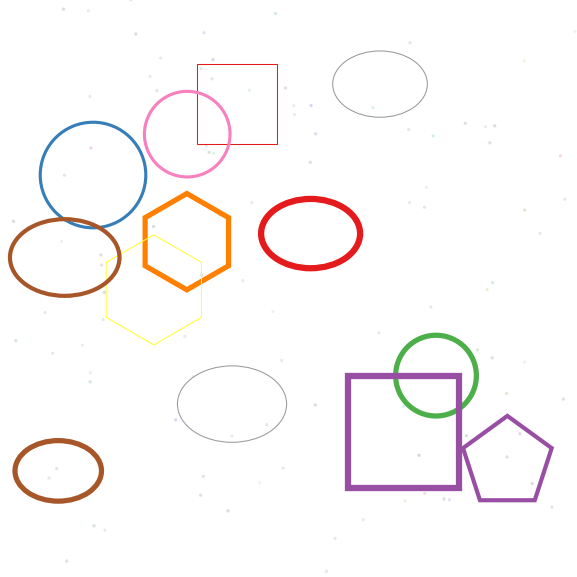[{"shape": "oval", "thickness": 3, "radius": 0.43, "center": [0.538, 0.595]}, {"shape": "square", "thickness": 0.5, "radius": 0.35, "center": [0.411, 0.819]}, {"shape": "circle", "thickness": 1.5, "radius": 0.46, "center": [0.161, 0.696]}, {"shape": "circle", "thickness": 2.5, "radius": 0.35, "center": [0.755, 0.349]}, {"shape": "square", "thickness": 3, "radius": 0.48, "center": [0.699, 0.251]}, {"shape": "pentagon", "thickness": 2, "radius": 0.4, "center": [0.879, 0.198]}, {"shape": "hexagon", "thickness": 2.5, "radius": 0.42, "center": [0.324, 0.581]}, {"shape": "hexagon", "thickness": 0.5, "radius": 0.48, "center": [0.266, 0.497]}, {"shape": "oval", "thickness": 2, "radius": 0.47, "center": [0.112, 0.553]}, {"shape": "oval", "thickness": 2.5, "radius": 0.37, "center": [0.101, 0.184]}, {"shape": "circle", "thickness": 1.5, "radius": 0.37, "center": [0.324, 0.767]}, {"shape": "oval", "thickness": 0.5, "radius": 0.47, "center": [0.402, 0.299]}, {"shape": "oval", "thickness": 0.5, "radius": 0.41, "center": [0.658, 0.854]}]